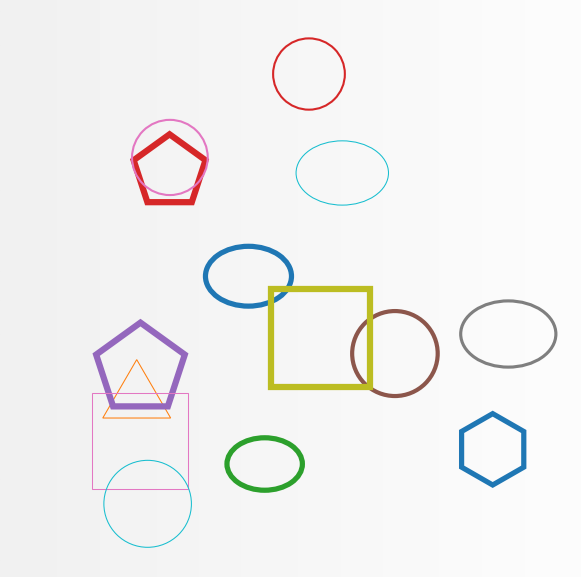[{"shape": "oval", "thickness": 2.5, "radius": 0.37, "center": [0.427, 0.521]}, {"shape": "hexagon", "thickness": 2.5, "radius": 0.31, "center": [0.848, 0.221]}, {"shape": "triangle", "thickness": 0.5, "radius": 0.34, "center": [0.235, 0.309]}, {"shape": "oval", "thickness": 2.5, "radius": 0.32, "center": [0.455, 0.196]}, {"shape": "circle", "thickness": 1, "radius": 0.31, "center": [0.532, 0.871]}, {"shape": "pentagon", "thickness": 3, "radius": 0.32, "center": [0.292, 0.702]}, {"shape": "pentagon", "thickness": 3, "radius": 0.4, "center": [0.242, 0.36]}, {"shape": "circle", "thickness": 2, "radius": 0.37, "center": [0.679, 0.387]}, {"shape": "square", "thickness": 0.5, "radius": 0.41, "center": [0.241, 0.236]}, {"shape": "circle", "thickness": 1, "radius": 0.33, "center": [0.292, 0.726]}, {"shape": "oval", "thickness": 1.5, "radius": 0.41, "center": [0.874, 0.421]}, {"shape": "square", "thickness": 3, "radius": 0.42, "center": [0.551, 0.414]}, {"shape": "oval", "thickness": 0.5, "radius": 0.4, "center": [0.589, 0.7]}, {"shape": "circle", "thickness": 0.5, "radius": 0.38, "center": [0.254, 0.127]}]